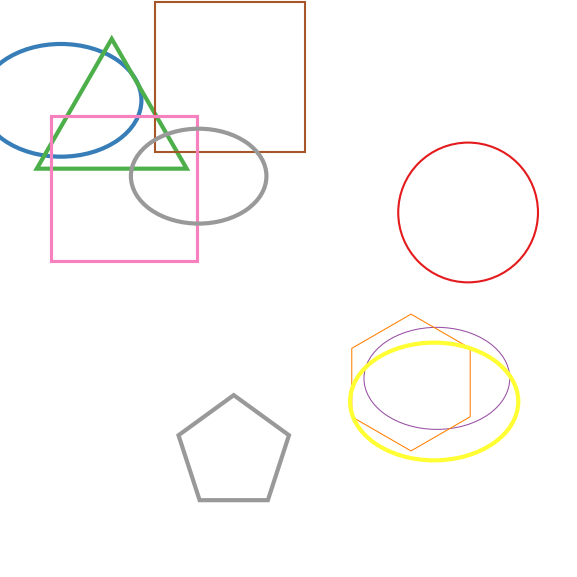[{"shape": "circle", "thickness": 1, "radius": 0.6, "center": [0.811, 0.631]}, {"shape": "oval", "thickness": 2, "radius": 0.7, "center": [0.105, 0.825]}, {"shape": "triangle", "thickness": 2, "radius": 0.75, "center": [0.193, 0.782]}, {"shape": "oval", "thickness": 0.5, "radius": 0.63, "center": [0.756, 0.344]}, {"shape": "hexagon", "thickness": 0.5, "radius": 0.59, "center": [0.712, 0.337]}, {"shape": "oval", "thickness": 2, "radius": 0.73, "center": [0.752, 0.304]}, {"shape": "square", "thickness": 1, "radius": 0.65, "center": [0.399, 0.865]}, {"shape": "square", "thickness": 1.5, "radius": 0.63, "center": [0.214, 0.673]}, {"shape": "oval", "thickness": 2, "radius": 0.59, "center": [0.344, 0.694]}, {"shape": "pentagon", "thickness": 2, "radius": 0.5, "center": [0.405, 0.214]}]